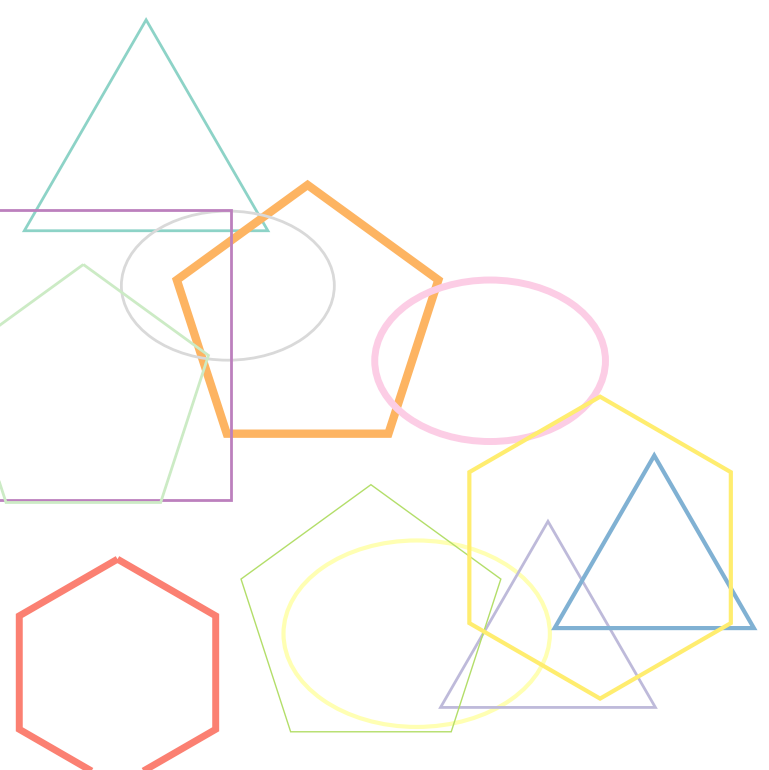[{"shape": "triangle", "thickness": 1, "radius": 0.91, "center": [0.19, 0.792]}, {"shape": "oval", "thickness": 1.5, "radius": 0.86, "center": [0.541, 0.177]}, {"shape": "triangle", "thickness": 1, "radius": 0.81, "center": [0.712, 0.162]}, {"shape": "hexagon", "thickness": 2.5, "radius": 0.74, "center": [0.153, 0.127]}, {"shape": "triangle", "thickness": 1.5, "radius": 0.75, "center": [0.85, 0.259]}, {"shape": "pentagon", "thickness": 3, "radius": 0.89, "center": [0.399, 0.581]}, {"shape": "pentagon", "thickness": 0.5, "radius": 0.89, "center": [0.482, 0.193]}, {"shape": "oval", "thickness": 2.5, "radius": 0.75, "center": [0.637, 0.531]}, {"shape": "oval", "thickness": 1, "radius": 0.69, "center": [0.296, 0.629]}, {"shape": "square", "thickness": 1, "radius": 0.94, "center": [0.112, 0.538]}, {"shape": "pentagon", "thickness": 1, "radius": 0.85, "center": [0.108, 0.486]}, {"shape": "hexagon", "thickness": 1.5, "radius": 0.98, "center": [0.779, 0.289]}]